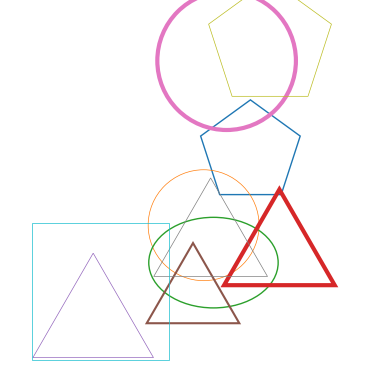[{"shape": "pentagon", "thickness": 1, "radius": 0.68, "center": [0.65, 0.605]}, {"shape": "circle", "thickness": 0.5, "radius": 0.72, "center": [0.529, 0.415]}, {"shape": "oval", "thickness": 1, "radius": 0.84, "center": [0.554, 0.318]}, {"shape": "triangle", "thickness": 3, "radius": 0.83, "center": [0.726, 0.342]}, {"shape": "triangle", "thickness": 0.5, "radius": 0.9, "center": [0.242, 0.162]}, {"shape": "triangle", "thickness": 1.5, "radius": 0.69, "center": [0.501, 0.23]}, {"shape": "circle", "thickness": 3, "radius": 0.9, "center": [0.589, 0.842]}, {"shape": "triangle", "thickness": 0.5, "radius": 0.85, "center": [0.547, 0.367]}, {"shape": "pentagon", "thickness": 0.5, "radius": 0.84, "center": [0.701, 0.885]}, {"shape": "square", "thickness": 0.5, "radius": 0.89, "center": [0.262, 0.243]}]